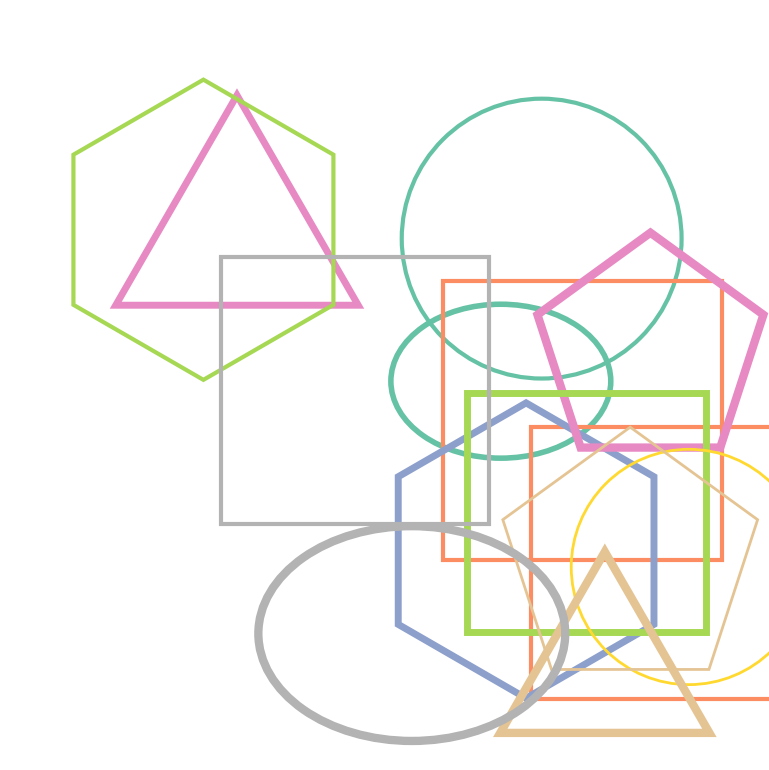[{"shape": "oval", "thickness": 2, "radius": 0.71, "center": [0.65, 0.505]}, {"shape": "circle", "thickness": 1.5, "radius": 0.91, "center": [0.703, 0.69]}, {"shape": "square", "thickness": 1.5, "radius": 0.91, "center": [0.757, 0.454]}, {"shape": "square", "thickness": 1.5, "radius": 0.88, "center": [0.866, 0.269]}, {"shape": "hexagon", "thickness": 2.5, "radius": 0.96, "center": [0.683, 0.285]}, {"shape": "pentagon", "thickness": 3, "radius": 0.77, "center": [0.845, 0.544]}, {"shape": "triangle", "thickness": 2.5, "radius": 0.91, "center": [0.308, 0.695]}, {"shape": "hexagon", "thickness": 1.5, "radius": 0.97, "center": [0.264, 0.702]}, {"shape": "square", "thickness": 2.5, "radius": 0.78, "center": [0.761, 0.335]}, {"shape": "circle", "thickness": 1, "radius": 0.76, "center": [0.895, 0.264]}, {"shape": "pentagon", "thickness": 1, "radius": 0.87, "center": [0.818, 0.271]}, {"shape": "triangle", "thickness": 3, "radius": 0.78, "center": [0.785, 0.127]}, {"shape": "square", "thickness": 1.5, "radius": 0.87, "center": [0.461, 0.493]}, {"shape": "oval", "thickness": 3, "radius": 1.0, "center": [0.535, 0.177]}]